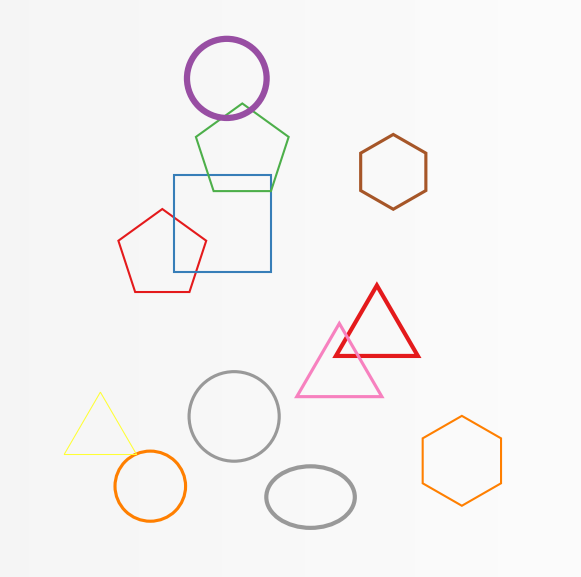[{"shape": "pentagon", "thickness": 1, "radius": 0.4, "center": [0.279, 0.558]}, {"shape": "triangle", "thickness": 2, "radius": 0.41, "center": [0.648, 0.423]}, {"shape": "square", "thickness": 1, "radius": 0.42, "center": [0.383, 0.612]}, {"shape": "pentagon", "thickness": 1, "radius": 0.42, "center": [0.417, 0.736]}, {"shape": "circle", "thickness": 3, "radius": 0.34, "center": [0.39, 0.863]}, {"shape": "hexagon", "thickness": 1, "radius": 0.39, "center": [0.795, 0.201]}, {"shape": "circle", "thickness": 1.5, "radius": 0.3, "center": [0.259, 0.157]}, {"shape": "triangle", "thickness": 0.5, "radius": 0.36, "center": [0.173, 0.248]}, {"shape": "hexagon", "thickness": 1.5, "radius": 0.32, "center": [0.677, 0.702]}, {"shape": "triangle", "thickness": 1.5, "radius": 0.42, "center": [0.584, 0.355]}, {"shape": "circle", "thickness": 1.5, "radius": 0.39, "center": [0.403, 0.278]}, {"shape": "oval", "thickness": 2, "radius": 0.38, "center": [0.534, 0.138]}]